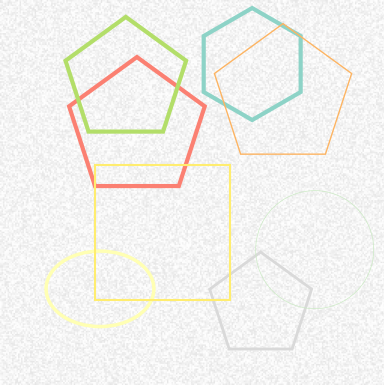[{"shape": "hexagon", "thickness": 3, "radius": 0.73, "center": [0.655, 0.834]}, {"shape": "oval", "thickness": 2.5, "radius": 0.7, "center": [0.26, 0.25]}, {"shape": "pentagon", "thickness": 3, "radius": 0.93, "center": [0.356, 0.667]}, {"shape": "pentagon", "thickness": 1, "radius": 0.94, "center": [0.735, 0.751]}, {"shape": "pentagon", "thickness": 3, "radius": 0.82, "center": [0.327, 0.791]}, {"shape": "pentagon", "thickness": 2, "radius": 0.7, "center": [0.677, 0.206]}, {"shape": "circle", "thickness": 0.5, "radius": 0.77, "center": [0.817, 0.352]}, {"shape": "square", "thickness": 1.5, "radius": 0.88, "center": [0.422, 0.396]}]